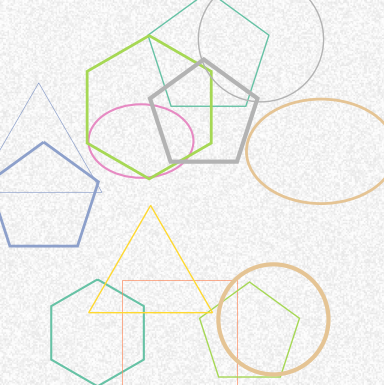[{"shape": "hexagon", "thickness": 1.5, "radius": 0.69, "center": [0.253, 0.135]}, {"shape": "pentagon", "thickness": 1, "radius": 0.83, "center": [0.541, 0.858]}, {"shape": "square", "thickness": 0.5, "radius": 0.74, "center": [0.467, 0.124]}, {"shape": "triangle", "thickness": 0.5, "radius": 0.95, "center": [0.101, 0.595]}, {"shape": "pentagon", "thickness": 2, "radius": 0.75, "center": [0.114, 0.482]}, {"shape": "oval", "thickness": 1.5, "radius": 0.68, "center": [0.366, 0.634]}, {"shape": "pentagon", "thickness": 1, "radius": 0.68, "center": [0.648, 0.131]}, {"shape": "hexagon", "thickness": 2, "radius": 0.93, "center": [0.388, 0.721]}, {"shape": "triangle", "thickness": 1, "radius": 0.93, "center": [0.391, 0.281]}, {"shape": "oval", "thickness": 2, "radius": 0.97, "center": [0.834, 0.607]}, {"shape": "circle", "thickness": 3, "radius": 0.71, "center": [0.71, 0.17]}, {"shape": "pentagon", "thickness": 3, "radius": 0.73, "center": [0.529, 0.699]}, {"shape": "circle", "thickness": 1, "radius": 0.81, "center": [0.678, 0.898]}]